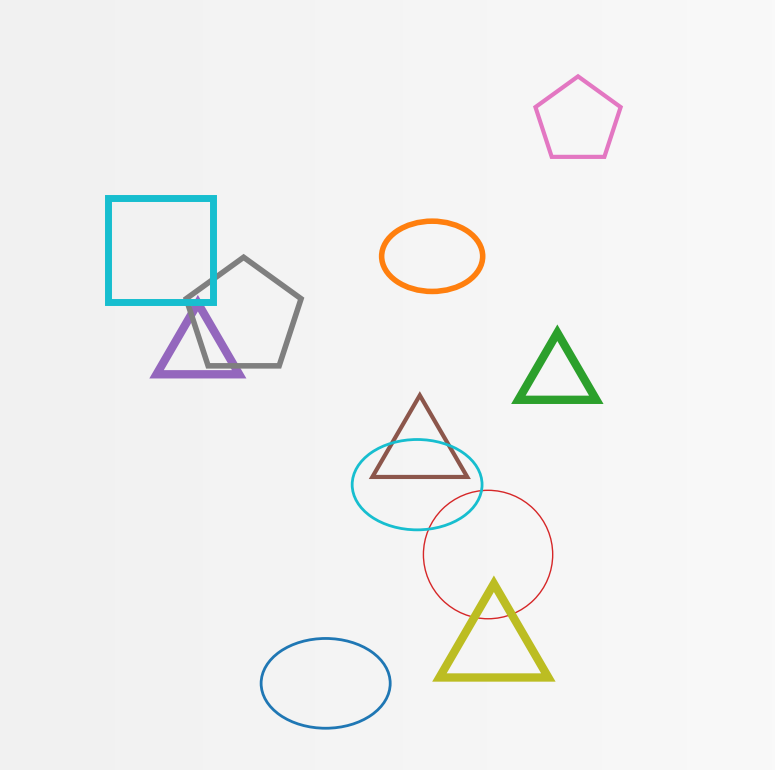[{"shape": "oval", "thickness": 1, "radius": 0.42, "center": [0.42, 0.113]}, {"shape": "oval", "thickness": 2, "radius": 0.33, "center": [0.558, 0.667]}, {"shape": "triangle", "thickness": 3, "radius": 0.29, "center": [0.719, 0.51]}, {"shape": "circle", "thickness": 0.5, "radius": 0.42, "center": [0.63, 0.28]}, {"shape": "triangle", "thickness": 3, "radius": 0.31, "center": [0.255, 0.545]}, {"shape": "triangle", "thickness": 1.5, "radius": 0.35, "center": [0.542, 0.416]}, {"shape": "pentagon", "thickness": 1.5, "radius": 0.29, "center": [0.746, 0.843]}, {"shape": "pentagon", "thickness": 2, "radius": 0.39, "center": [0.314, 0.588]}, {"shape": "triangle", "thickness": 3, "radius": 0.41, "center": [0.637, 0.161]}, {"shape": "oval", "thickness": 1, "radius": 0.42, "center": [0.538, 0.371]}, {"shape": "square", "thickness": 2.5, "radius": 0.34, "center": [0.207, 0.675]}]